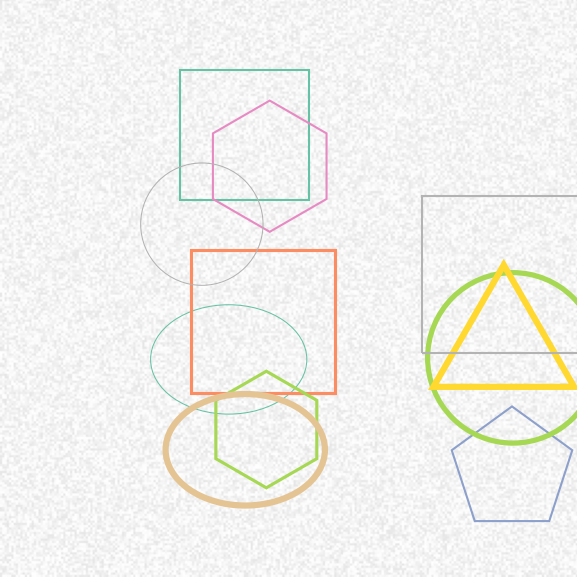[{"shape": "square", "thickness": 1, "radius": 0.56, "center": [0.423, 0.765]}, {"shape": "oval", "thickness": 0.5, "radius": 0.68, "center": [0.396, 0.377]}, {"shape": "square", "thickness": 1.5, "radius": 0.62, "center": [0.455, 0.442]}, {"shape": "pentagon", "thickness": 1, "radius": 0.55, "center": [0.887, 0.186]}, {"shape": "hexagon", "thickness": 1, "radius": 0.57, "center": [0.467, 0.711]}, {"shape": "hexagon", "thickness": 1.5, "radius": 0.5, "center": [0.461, 0.255]}, {"shape": "circle", "thickness": 2.5, "radius": 0.74, "center": [0.888, 0.379]}, {"shape": "triangle", "thickness": 3, "radius": 0.7, "center": [0.872, 0.4]}, {"shape": "oval", "thickness": 3, "radius": 0.69, "center": [0.425, 0.22]}, {"shape": "circle", "thickness": 0.5, "radius": 0.53, "center": [0.35, 0.611]}, {"shape": "square", "thickness": 1, "radius": 0.68, "center": [0.866, 0.523]}]